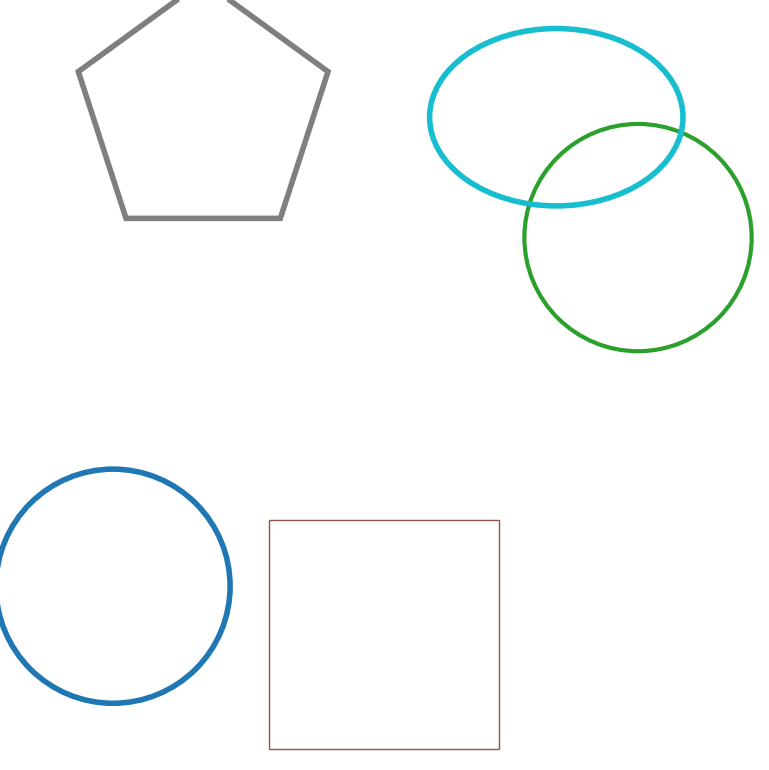[{"shape": "circle", "thickness": 2, "radius": 0.76, "center": [0.147, 0.239]}, {"shape": "circle", "thickness": 1.5, "radius": 0.74, "center": [0.829, 0.691]}, {"shape": "square", "thickness": 0.5, "radius": 0.75, "center": [0.498, 0.176]}, {"shape": "pentagon", "thickness": 2, "radius": 0.85, "center": [0.264, 0.854]}, {"shape": "oval", "thickness": 2, "radius": 0.82, "center": [0.722, 0.848]}]